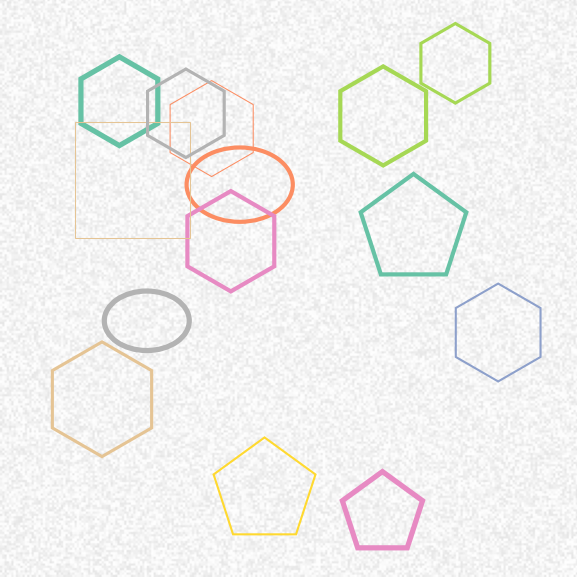[{"shape": "hexagon", "thickness": 2.5, "radius": 0.38, "center": [0.207, 0.824]}, {"shape": "pentagon", "thickness": 2, "radius": 0.48, "center": [0.716, 0.602]}, {"shape": "hexagon", "thickness": 0.5, "radius": 0.42, "center": [0.367, 0.776]}, {"shape": "oval", "thickness": 2, "radius": 0.46, "center": [0.415, 0.679]}, {"shape": "hexagon", "thickness": 1, "radius": 0.42, "center": [0.863, 0.423]}, {"shape": "hexagon", "thickness": 2, "radius": 0.43, "center": [0.4, 0.581]}, {"shape": "pentagon", "thickness": 2.5, "radius": 0.36, "center": [0.662, 0.11]}, {"shape": "hexagon", "thickness": 1.5, "radius": 0.34, "center": [0.789, 0.89]}, {"shape": "hexagon", "thickness": 2, "radius": 0.43, "center": [0.664, 0.798]}, {"shape": "pentagon", "thickness": 1, "radius": 0.46, "center": [0.458, 0.149]}, {"shape": "square", "thickness": 0.5, "radius": 0.5, "center": [0.229, 0.687]}, {"shape": "hexagon", "thickness": 1.5, "radius": 0.5, "center": [0.177, 0.308]}, {"shape": "oval", "thickness": 2.5, "radius": 0.37, "center": [0.254, 0.444]}, {"shape": "hexagon", "thickness": 1.5, "radius": 0.38, "center": [0.322, 0.803]}]